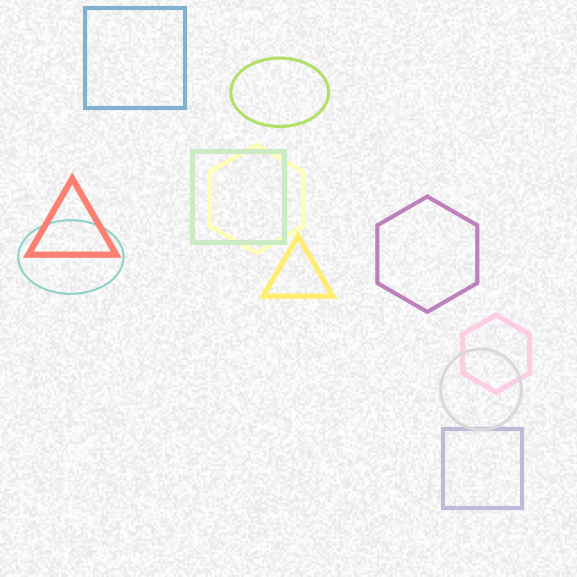[{"shape": "oval", "thickness": 1, "radius": 0.46, "center": [0.123, 0.554]}, {"shape": "hexagon", "thickness": 2, "radius": 0.47, "center": [0.444, 0.655]}, {"shape": "square", "thickness": 2, "radius": 0.34, "center": [0.835, 0.188]}, {"shape": "triangle", "thickness": 3, "radius": 0.44, "center": [0.125, 0.602]}, {"shape": "square", "thickness": 2, "radius": 0.43, "center": [0.234, 0.899]}, {"shape": "oval", "thickness": 1.5, "radius": 0.42, "center": [0.484, 0.839]}, {"shape": "hexagon", "thickness": 2.5, "radius": 0.33, "center": [0.859, 0.387]}, {"shape": "circle", "thickness": 1.5, "radius": 0.35, "center": [0.833, 0.325]}, {"shape": "hexagon", "thickness": 2, "radius": 0.5, "center": [0.74, 0.559]}, {"shape": "square", "thickness": 2.5, "radius": 0.4, "center": [0.412, 0.659]}, {"shape": "triangle", "thickness": 2.5, "radius": 0.35, "center": [0.516, 0.521]}]